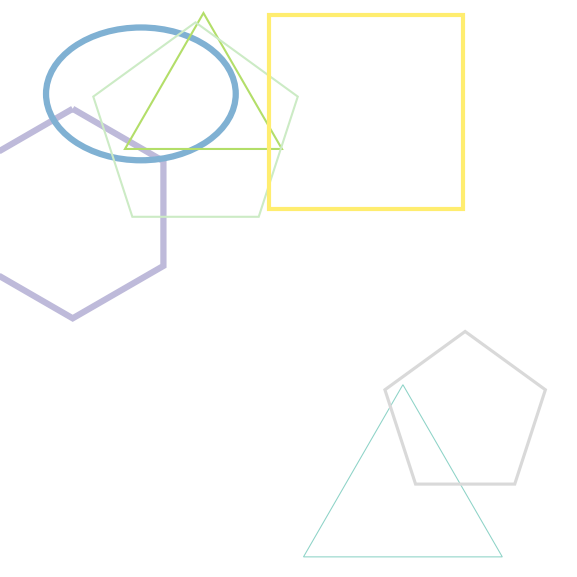[{"shape": "triangle", "thickness": 0.5, "radius": 0.99, "center": [0.698, 0.134]}, {"shape": "hexagon", "thickness": 3, "radius": 0.91, "center": [0.126, 0.629]}, {"shape": "oval", "thickness": 3, "radius": 0.82, "center": [0.244, 0.837]}, {"shape": "triangle", "thickness": 1, "radius": 0.78, "center": [0.352, 0.82]}, {"shape": "pentagon", "thickness": 1.5, "radius": 0.73, "center": [0.805, 0.279]}, {"shape": "pentagon", "thickness": 1, "radius": 0.93, "center": [0.339, 0.774]}, {"shape": "square", "thickness": 2, "radius": 0.84, "center": [0.634, 0.806]}]